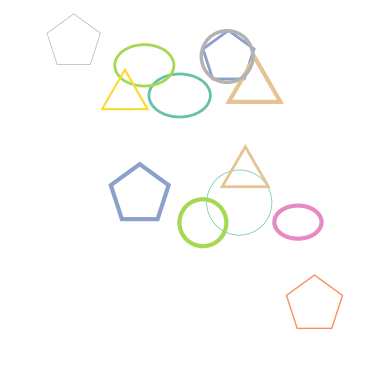[{"shape": "circle", "thickness": 0.5, "radius": 0.42, "center": [0.622, 0.474]}, {"shape": "oval", "thickness": 2, "radius": 0.4, "center": [0.467, 0.752]}, {"shape": "pentagon", "thickness": 1, "radius": 0.38, "center": [0.817, 0.209]}, {"shape": "pentagon", "thickness": 3, "radius": 0.39, "center": [0.363, 0.495]}, {"shape": "pentagon", "thickness": 2, "radius": 0.35, "center": [0.593, 0.851]}, {"shape": "oval", "thickness": 3, "radius": 0.31, "center": [0.774, 0.423]}, {"shape": "oval", "thickness": 2, "radius": 0.38, "center": [0.375, 0.83]}, {"shape": "circle", "thickness": 3, "radius": 0.3, "center": [0.527, 0.421]}, {"shape": "triangle", "thickness": 1.5, "radius": 0.34, "center": [0.324, 0.751]}, {"shape": "triangle", "thickness": 3, "radius": 0.39, "center": [0.661, 0.774]}, {"shape": "triangle", "thickness": 2, "radius": 0.35, "center": [0.637, 0.55]}, {"shape": "pentagon", "thickness": 0.5, "radius": 0.36, "center": [0.192, 0.891]}, {"shape": "circle", "thickness": 2.5, "radius": 0.34, "center": [0.59, 0.853]}]